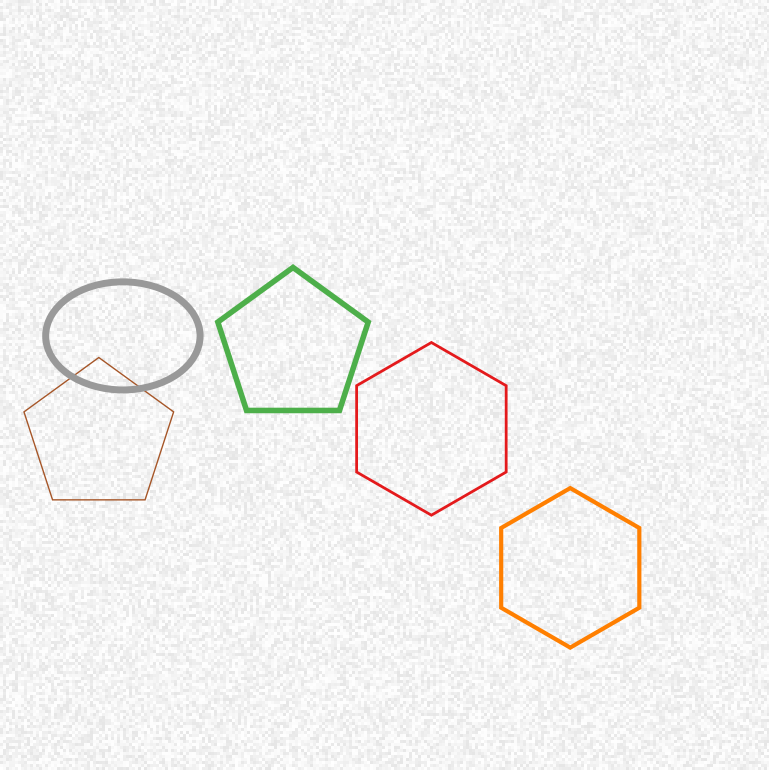[{"shape": "hexagon", "thickness": 1, "radius": 0.56, "center": [0.56, 0.443]}, {"shape": "pentagon", "thickness": 2, "radius": 0.51, "center": [0.381, 0.55]}, {"shape": "hexagon", "thickness": 1.5, "radius": 0.52, "center": [0.741, 0.263]}, {"shape": "pentagon", "thickness": 0.5, "radius": 0.51, "center": [0.128, 0.434]}, {"shape": "oval", "thickness": 2.5, "radius": 0.5, "center": [0.16, 0.564]}]